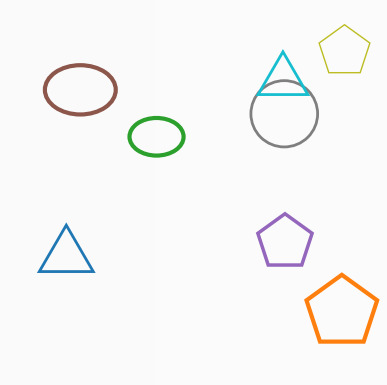[{"shape": "triangle", "thickness": 2, "radius": 0.4, "center": [0.171, 0.335]}, {"shape": "pentagon", "thickness": 3, "radius": 0.48, "center": [0.882, 0.19]}, {"shape": "oval", "thickness": 3, "radius": 0.35, "center": [0.404, 0.645]}, {"shape": "pentagon", "thickness": 2.5, "radius": 0.37, "center": [0.735, 0.371]}, {"shape": "oval", "thickness": 3, "radius": 0.46, "center": [0.207, 0.767]}, {"shape": "circle", "thickness": 2, "radius": 0.43, "center": [0.734, 0.704]}, {"shape": "pentagon", "thickness": 1, "radius": 0.34, "center": [0.889, 0.867]}, {"shape": "triangle", "thickness": 2, "radius": 0.37, "center": [0.73, 0.791]}]